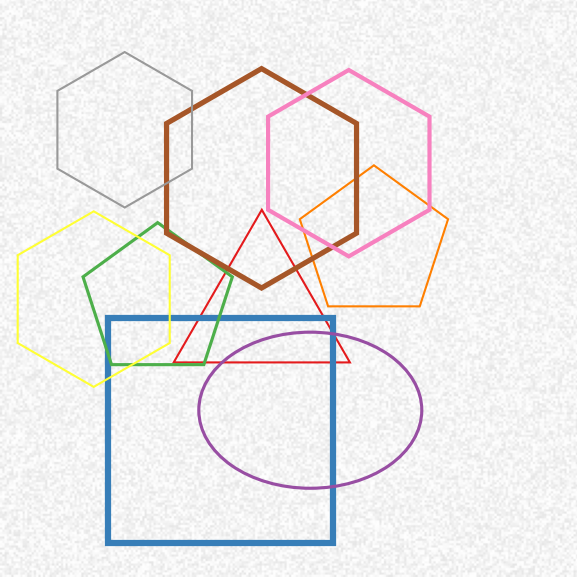[{"shape": "triangle", "thickness": 1, "radius": 0.88, "center": [0.453, 0.46]}, {"shape": "square", "thickness": 3, "radius": 0.97, "center": [0.381, 0.254]}, {"shape": "pentagon", "thickness": 1.5, "radius": 0.68, "center": [0.273, 0.478]}, {"shape": "oval", "thickness": 1.5, "radius": 0.97, "center": [0.537, 0.289]}, {"shape": "pentagon", "thickness": 1, "radius": 0.67, "center": [0.648, 0.578]}, {"shape": "hexagon", "thickness": 1, "radius": 0.76, "center": [0.162, 0.481]}, {"shape": "hexagon", "thickness": 2.5, "radius": 0.95, "center": [0.453, 0.69]}, {"shape": "hexagon", "thickness": 2, "radius": 0.81, "center": [0.604, 0.717]}, {"shape": "hexagon", "thickness": 1, "radius": 0.67, "center": [0.216, 0.774]}]